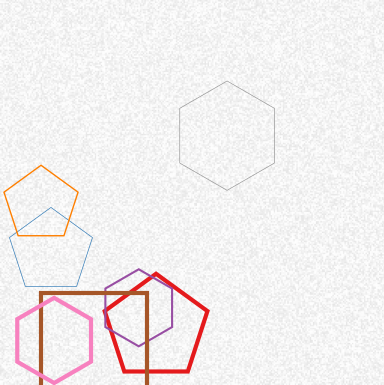[{"shape": "pentagon", "thickness": 3, "radius": 0.7, "center": [0.405, 0.149]}, {"shape": "pentagon", "thickness": 0.5, "radius": 0.57, "center": [0.132, 0.348]}, {"shape": "hexagon", "thickness": 1.5, "radius": 0.5, "center": [0.36, 0.201]}, {"shape": "pentagon", "thickness": 1, "radius": 0.51, "center": [0.107, 0.47]}, {"shape": "square", "thickness": 3, "radius": 0.69, "center": [0.244, 0.102]}, {"shape": "hexagon", "thickness": 3, "radius": 0.55, "center": [0.141, 0.116]}, {"shape": "hexagon", "thickness": 0.5, "radius": 0.71, "center": [0.59, 0.648]}]